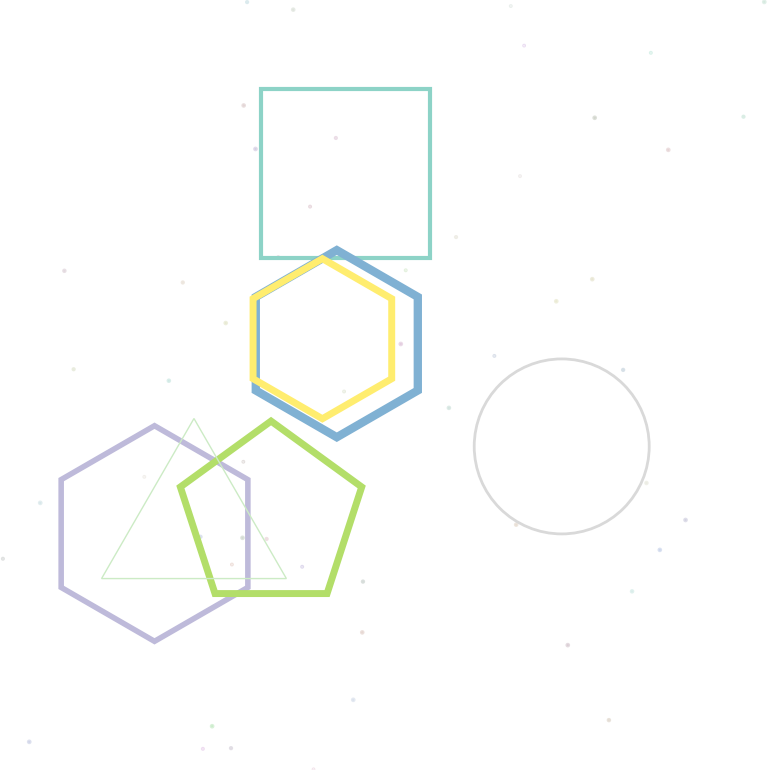[{"shape": "square", "thickness": 1.5, "radius": 0.55, "center": [0.449, 0.775]}, {"shape": "hexagon", "thickness": 2, "radius": 0.7, "center": [0.201, 0.307]}, {"shape": "hexagon", "thickness": 3, "radius": 0.61, "center": [0.437, 0.554]}, {"shape": "pentagon", "thickness": 2.5, "radius": 0.62, "center": [0.352, 0.329]}, {"shape": "circle", "thickness": 1, "radius": 0.57, "center": [0.729, 0.42]}, {"shape": "triangle", "thickness": 0.5, "radius": 0.69, "center": [0.252, 0.318]}, {"shape": "hexagon", "thickness": 2.5, "radius": 0.52, "center": [0.419, 0.56]}]